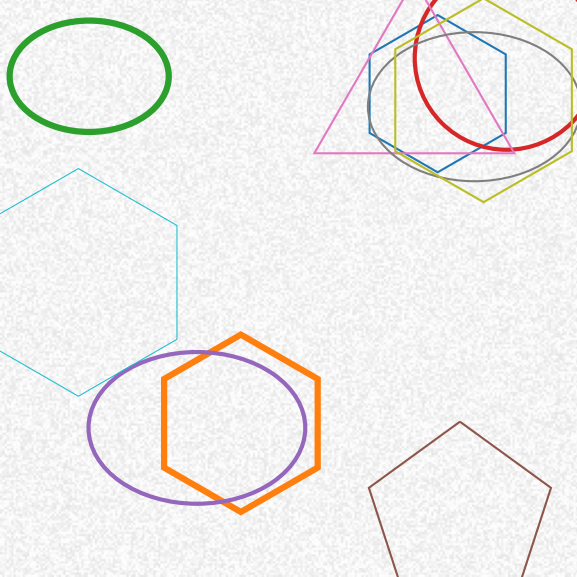[{"shape": "hexagon", "thickness": 1, "radius": 0.68, "center": [0.758, 0.837]}, {"shape": "hexagon", "thickness": 3, "radius": 0.77, "center": [0.417, 0.266]}, {"shape": "oval", "thickness": 3, "radius": 0.69, "center": [0.154, 0.867]}, {"shape": "circle", "thickness": 2, "radius": 0.8, "center": [0.877, 0.899]}, {"shape": "oval", "thickness": 2, "radius": 0.94, "center": [0.341, 0.258]}, {"shape": "pentagon", "thickness": 1, "radius": 0.83, "center": [0.796, 0.103]}, {"shape": "triangle", "thickness": 1, "radius": 1.0, "center": [0.717, 0.834]}, {"shape": "oval", "thickness": 1, "radius": 0.92, "center": [0.821, 0.814]}, {"shape": "hexagon", "thickness": 1, "radius": 0.88, "center": [0.837, 0.826]}, {"shape": "hexagon", "thickness": 0.5, "radius": 0.99, "center": [0.136, 0.51]}]